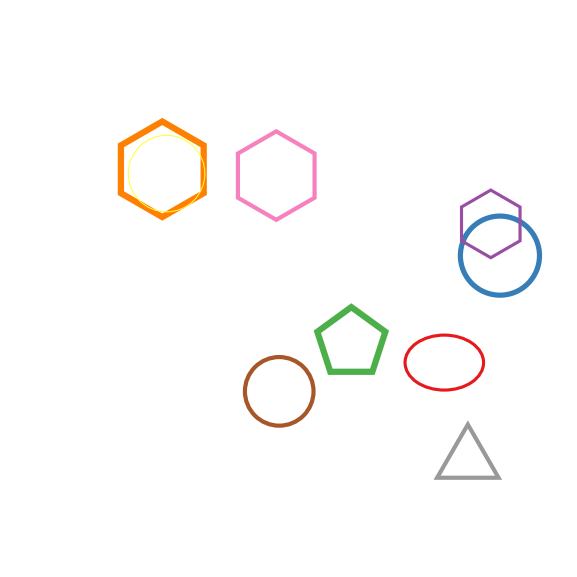[{"shape": "oval", "thickness": 1.5, "radius": 0.34, "center": [0.769, 0.371]}, {"shape": "circle", "thickness": 2.5, "radius": 0.34, "center": [0.866, 0.556]}, {"shape": "pentagon", "thickness": 3, "radius": 0.31, "center": [0.608, 0.405]}, {"shape": "hexagon", "thickness": 1.5, "radius": 0.29, "center": [0.85, 0.611]}, {"shape": "hexagon", "thickness": 3, "radius": 0.41, "center": [0.281, 0.706]}, {"shape": "circle", "thickness": 0.5, "radius": 0.33, "center": [0.288, 0.699]}, {"shape": "circle", "thickness": 2, "radius": 0.3, "center": [0.483, 0.321]}, {"shape": "hexagon", "thickness": 2, "radius": 0.38, "center": [0.478, 0.695]}, {"shape": "triangle", "thickness": 2, "radius": 0.31, "center": [0.81, 0.203]}]